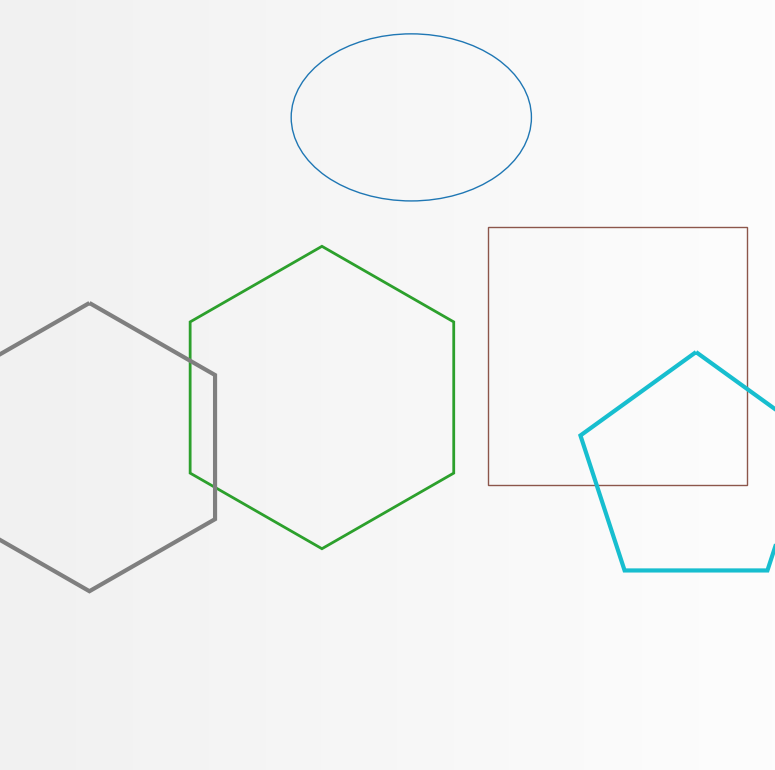[{"shape": "oval", "thickness": 0.5, "radius": 0.77, "center": [0.531, 0.848]}, {"shape": "hexagon", "thickness": 1, "radius": 0.98, "center": [0.415, 0.484]}, {"shape": "square", "thickness": 0.5, "radius": 0.84, "center": [0.797, 0.537]}, {"shape": "hexagon", "thickness": 1.5, "radius": 0.94, "center": [0.115, 0.419]}, {"shape": "pentagon", "thickness": 1.5, "radius": 0.78, "center": [0.898, 0.386]}]